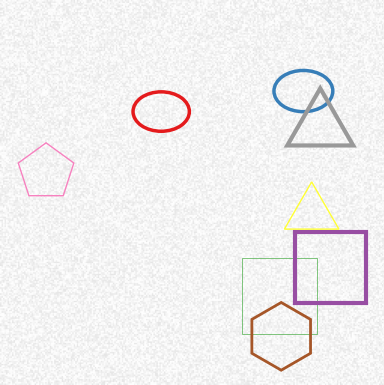[{"shape": "oval", "thickness": 2.5, "radius": 0.37, "center": [0.419, 0.71]}, {"shape": "oval", "thickness": 2.5, "radius": 0.38, "center": [0.788, 0.763]}, {"shape": "square", "thickness": 0.5, "radius": 0.49, "center": [0.725, 0.232]}, {"shape": "square", "thickness": 3, "radius": 0.46, "center": [0.857, 0.305]}, {"shape": "triangle", "thickness": 1, "radius": 0.41, "center": [0.81, 0.446]}, {"shape": "hexagon", "thickness": 2, "radius": 0.44, "center": [0.73, 0.126]}, {"shape": "pentagon", "thickness": 1, "radius": 0.38, "center": [0.12, 0.553]}, {"shape": "triangle", "thickness": 3, "radius": 0.49, "center": [0.832, 0.672]}]